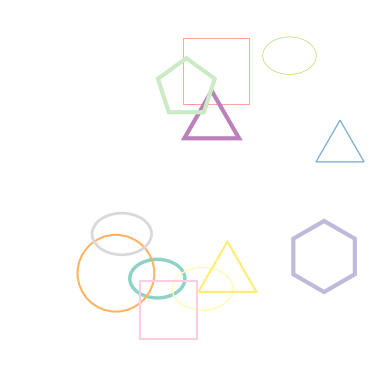[{"shape": "oval", "thickness": 2.5, "radius": 0.36, "center": [0.409, 0.276]}, {"shape": "oval", "thickness": 1, "radius": 0.4, "center": [0.526, 0.25]}, {"shape": "hexagon", "thickness": 3, "radius": 0.46, "center": [0.842, 0.334]}, {"shape": "square", "thickness": 0.5, "radius": 0.43, "center": [0.561, 0.816]}, {"shape": "triangle", "thickness": 1, "radius": 0.36, "center": [0.883, 0.616]}, {"shape": "circle", "thickness": 1.5, "radius": 0.5, "center": [0.301, 0.29]}, {"shape": "oval", "thickness": 0.5, "radius": 0.35, "center": [0.752, 0.856]}, {"shape": "square", "thickness": 1.5, "radius": 0.38, "center": [0.438, 0.194]}, {"shape": "oval", "thickness": 2, "radius": 0.39, "center": [0.316, 0.392]}, {"shape": "triangle", "thickness": 3, "radius": 0.41, "center": [0.55, 0.682]}, {"shape": "pentagon", "thickness": 3, "radius": 0.39, "center": [0.484, 0.771]}, {"shape": "triangle", "thickness": 1.5, "radius": 0.44, "center": [0.591, 0.286]}]